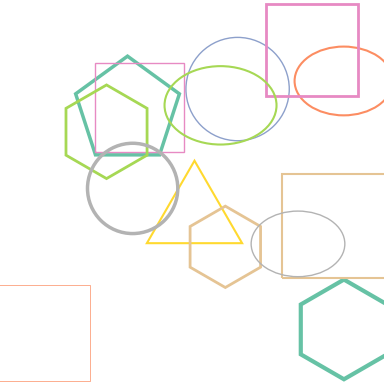[{"shape": "hexagon", "thickness": 3, "radius": 0.65, "center": [0.893, 0.144]}, {"shape": "pentagon", "thickness": 2.5, "radius": 0.71, "center": [0.331, 0.712]}, {"shape": "oval", "thickness": 1.5, "radius": 0.64, "center": [0.893, 0.79]}, {"shape": "square", "thickness": 0.5, "radius": 0.62, "center": [0.109, 0.136]}, {"shape": "circle", "thickness": 1, "radius": 0.67, "center": [0.617, 0.769]}, {"shape": "square", "thickness": 1, "radius": 0.58, "center": [0.362, 0.72]}, {"shape": "square", "thickness": 2, "radius": 0.6, "center": [0.811, 0.871]}, {"shape": "oval", "thickness": 1.5, "radius": 0.73, "center": [0.573, 0.726]}, {"shape": "hexagon", "thickness": 2, "radius": 0.61, "center": [0.277, 0.658]}, {"shape": "triangle", "thickness": 1.5, "radius": 0.71, "center": [0.505, 0.44]}, {"shape": "hexagon", "thickness": 2, "radius": 0.53, "center": [0.585, 0.359]}, {"shape": "square", "thickness": 1.5, "radius": 0.67, "center": [0.867, 0.413]}, {"shape": "circle", "thickness": 2.5, "radius": 0.59, "center": [0.345, 0.511]}, {"shape": "oval", "thickness": 1, "radius": 0.61, "center": [0.774, 0.367]}]